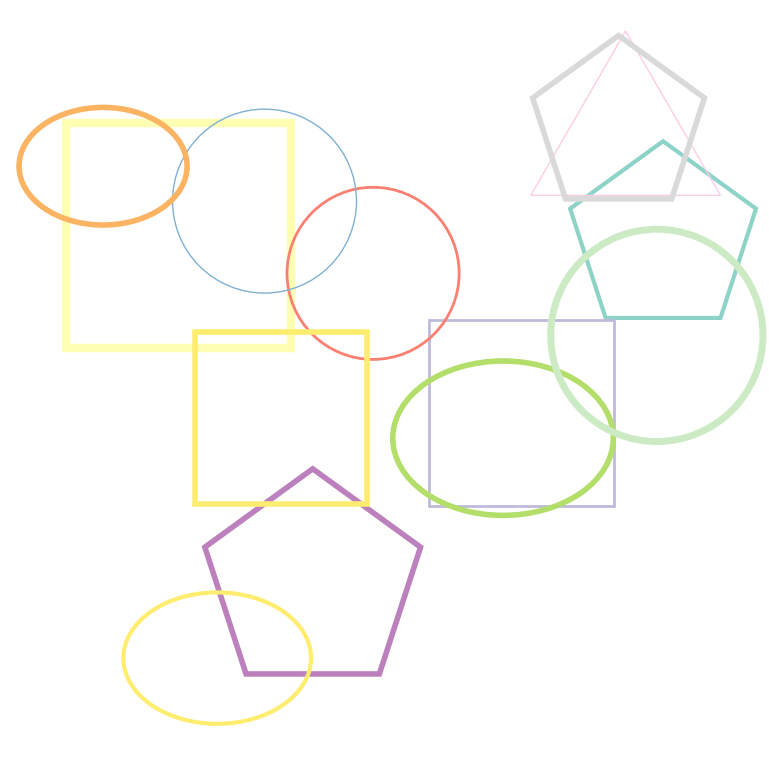[{"shape": "pentagon", "thickness": 1.5, "radius": 0.63, "center": [0.861, 0.69]}, {"shape": "square", "thickness": 3, "radius": 0.73, "center": [0.232, 0.695]}, {"shape": "square", "thickness": 1, "radius": 0.6, "center": [0.677, 0.464]}, {"shape": "circle", "thickness": 1, "radius": 0.56, "center": [0.485, 0.645]}, {"shape": "circle", "thickness": 0.5, "radius": 0.6, "center": [0.344, 0.739]}, {"shape": "oval", "thickness": 2, "radius": 0.55, "center": [0.134, 0.784]}, {"shape": "oval", "thickness": 2, "radius": 0.72, "center": [0.653, 0.431]}, {"shape": "triangle", "thickness": 0.5, "radius": 0.71, "center": [0.812, 0.817]}, {"shape": "pentagon", "thickness": 2, "radius": 0.59, "center": [0.803, 0.837]}, {"shape": "pentagon", "thickness": 2, "radius": 0.74, "center": [0.406, 0.244]}, {"shape": "circle", "thickness": 2.5, "radius": 0.69, "center": [0.853, 0.564]}, {"shape": "square", "thickness": 2, "radius": 0.56, "center": [0.365, 0.457]}, {"shape": "oval", "thickness": 1.5, "radius": 0.61, "center": [0.282, 0.145]}]